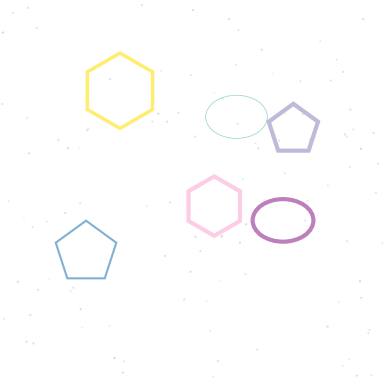[{"shape": "oval", "thickness": 0.5, "radius": 0.4, "center": [0.614, 0.697]}, {"shape": "pentagon", "thickness": 3, "radius": 0.34, "center": [0.762, 0.663]}, {"shape": "pentagon", "thickness": 1.5, "radius": 0.41, "center": [0.223, 0.344]}, {"shape": "hexagon", "thickness": 3, "radius": 0.39, "center": [0.556, 0.465]}, {"shape": "oval", "thickness": 3, "radius": 0.39, "center": [0.735, 0.428]}, {"shape": "hexagon", "thickness": 2.5, "radius": 0.49, "center": [0.312, 0.764]}]